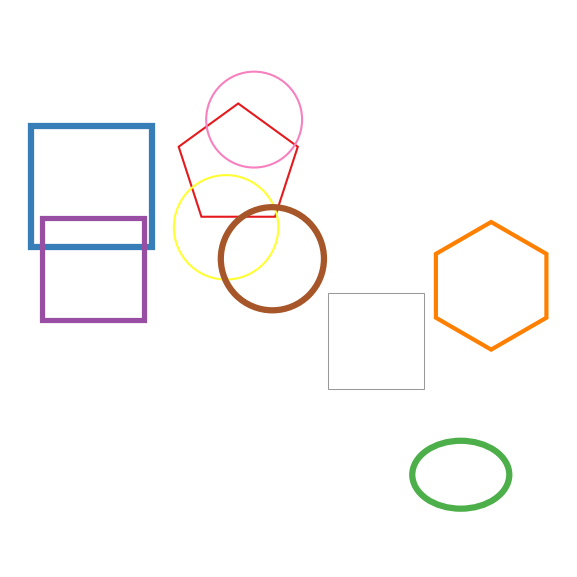[{"shape": "pentagon", "thickness": 1, "radius": 0.54, "center": [0.413, 0.712]}, {"shape": "square", "thickness": 3, "radius": 0.52, "center": [0.159, 0.677]}, {"shape": "oval", "thickness": 3, "radius": 0.42, "center": [0.798, 0.177]}, {"shape": "square", "thickness": 2.5, "radius": 0.44, "center": [0.161, 0.534]}, {"shape": "hexagon", "thickness": 2, "radius": 0.55, "center": [0.85, 0.504]}, {"shape": "circle", "thickness": 1, "radius": 0.45, "center": [0.391, 0.606]}, {"shape": "circle", "thickness": 3, "radius": 0.45, "center": [0.472, 0.551]}, {"shape": "circle", "thickness": 1, "radius": 0.42, "center": [0.44, 0.792]}, {"shape": "square", "thickness": 0.5, "radius": 0.41, "center": [0.651, 0.409]}]